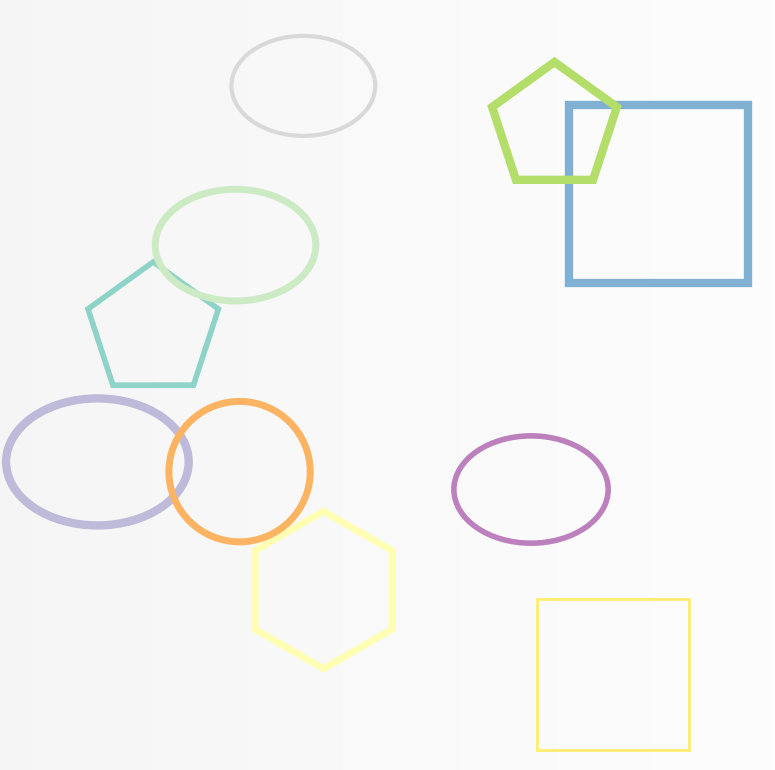[{"shape": "pentagon", "thickness": 2, "radius": 0.44, "center": [0.198, 0.571]}, {"shape": "hexagon", "thickness": 2.5, "radius": 0.51, "center": [0.417, 0.234]}, {"shape": "oval", "thickness": 3, "radius": 0.59, "center": [0.126, 0.4]}, {"shape": "square", "thickness": 3, "radius": 0.58, "center": [0.849, 0.748]}, {"shape": "circle", "thickness": 2.5, "radius": 0.46, "center": [0.309, 0.388]}, {"shape": "pentagon", "thickness": 3, "radius": 0.42, "center": [0.715, 0.835]}, {"shape": "oval", "thickness": 1.5, "radius": 0.46, "center": [0.391, 0.888]}, {"shape": "oval", "thickness": 2, "radius": 0.5, "center": [0.685, 0.364]}, {"shape": "oval", "thickness": 2.5, "radius": 0.52, "center": [0.304, 0.682]}, {"shape": "square", "thickness": 1, "radius": 0.49, "center": [0.791, 0.124]}]